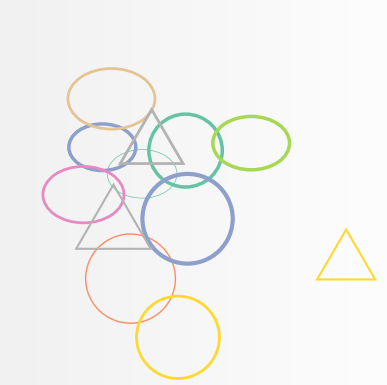[{"shape": "circle", "thickness": 2.5, "radius": 0.47, "center": [0.479, 0.609]}, {"shape": "oval", "thickness": 0.5, "radius": 0.45, "center": [0.367, 0.548]}, {"shape": "circle", "thickness": 1, "radius": 0.58, "center": [0.337, 0.276]}, {"shape": "circle", "thickness": 3, "radius": 0.58, "center": [0.484, 0.432]}, {"shape": "oval", "thickness": 2.5, "radius": 0.43, "center": [0.264, 0.618]}, {"shape": "oval", "thickness": 2, "radius": 0.52, "center": [0.215, 0.494]}, {"shape": "oval", "thickness": 2.5, "radius": 0.5, "center": [0.648, 0.628]}, {"shape": "circle", "thickness": 2, "radius": 0.53, "center": [0.459, 0.124]}, {"shape": "triangle", "thickness": 1.5, "radius": 0.43, "center": [0.893, 0.317]}, {"shape": "oval", "thickness": 2, "radius": 0.56, "center": [0.288, 0.743]}, {"shape": "triangle", "thickness": 2, "radius": 0.47, "center": [0.391, 0.622]}, {"shape": "triangle", "thickness": 1.5, "radius": 0.56, "center": [0.293, 0.409]}]